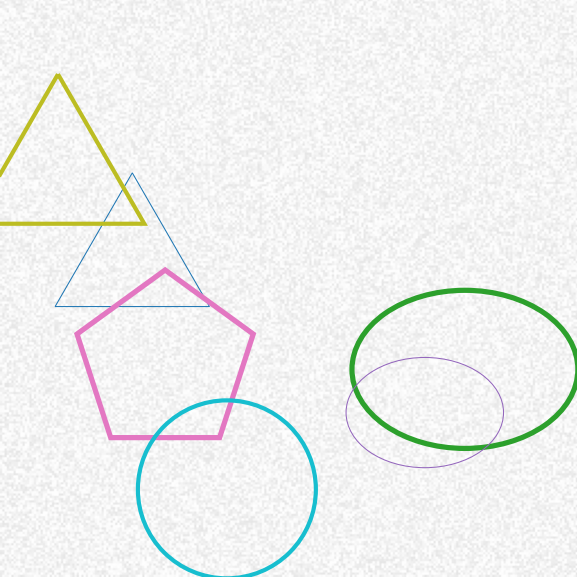[{"shape": "triangle", "thickness": 0.5, "radius": 0.77, "center": [0.229, 0.545]}, {"shape": "oval", "thickness": 2.5, "radius": 0.98, "center": [0.805, 0.36]}, {"shape": "oval", "thickness": 0.5, "radius": 0.68, "center": [0.736, 0.285]}, {"shape": "pentagon", "thickness": 2.5, "radius": 0.8, "center": [0.286, 0.371]}, {"shape": "triangle", "thickness": 2, "radius": 0.86, "center": [0.1, 0.698]}, {"shape": "circle", "thickness": 2, "radius": 0.77, "center": [0.393, 0.152]}]